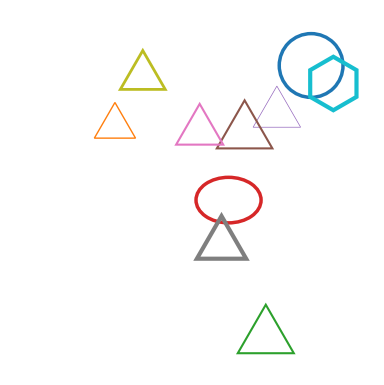[{"shape": "circle", "thickness": 2.5, "radius": 0.41, "center": [0.808, 0.83]}, {"shape": "triangle", "thickness": 1, "radius": 0.31, "center": [0.299, 0.672]}, {"shape": "triangle", "thickness": 1.5, "radius": 0.42, "center": [0.69, 0.125]}, {"shape": "oval", "thickness": 2.5, "radius": 0.42, "center": [0.594, 0.48]}, {"shape": "triangle", "thickness": 0.5, "radius": 0.36, "center": [0.719, 0.705]}, {"shape": "triangle", "thickness": 1.5, "radius": 0.42, "center": [0.635, 0.656]}, {"shape": "triangle", "thickness": 1.5, "radius": 0.35, "center": [0.519, 0.66]}, {"shape": "triangle", "thickness": 3, "radius": 0.37, "center": [0.575, 0.365]}, {"shape": "triangle", "thickness": 2, "radius": 0.34, "center": [0.371, 0.801]}, {"shape": "hexagon", "thickness": 3, "radius": 0.35, "center": [0.866, 0.783]}]